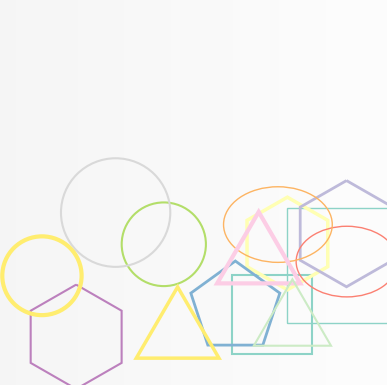[{"shape": "square", "thickness": 1, "radius": 0.75, "center": [0.891, 0.31]}, {"shape": "square", "thickness": 1.5, "radius": 0.51, "center": [0.702, 0.183]}, {"shape": "hexagon", "thickness": 2.5, "radius": 0.6, "center": [0.742, 0.368]}, {"shape": "hexagon", "thickness": 2, "radius": 0.69, "center": [0.894, 0.393]}, {"shape": "oval", "thickness": 1, "radius": 0.66, "center": [0.895, 0.321]}, {"shape": "pentagon", "thickness": 2, "radius": 0.6, "center": [0.607, 0.201]}, {"shape": "oval", "thickness": 1, "radius": 0.7, "center": [0.717, 0.417]}, {"shape": "circle", "thickness": 1.5, "radius": 0.54, "center": [0.423, 0.366]}, {"shape": "triangle", "thickness": 3, "radius": 0.62, "center": [0.668, 0.326]}, {"shape": "circle", "thickness": 1.5, "radius": 0.71, "center": [0.298, 0.448]}, {"shape": "hexagon", "thickness": 1.5, "radius": 0.68, "center": [0.197, 0.125]}, {"shape": "triangle", "thickness": 1.5, "radius": 0.57, "center": [0.755, 0.16]}, {"shape": "circle", "thickness": 3, "radius": 0.51, "center": [0.108, 0.284]}, {"shape": "triangle", "thickness": 2.5, "radius": 0.62, "center": [0.458, 0.131]}]